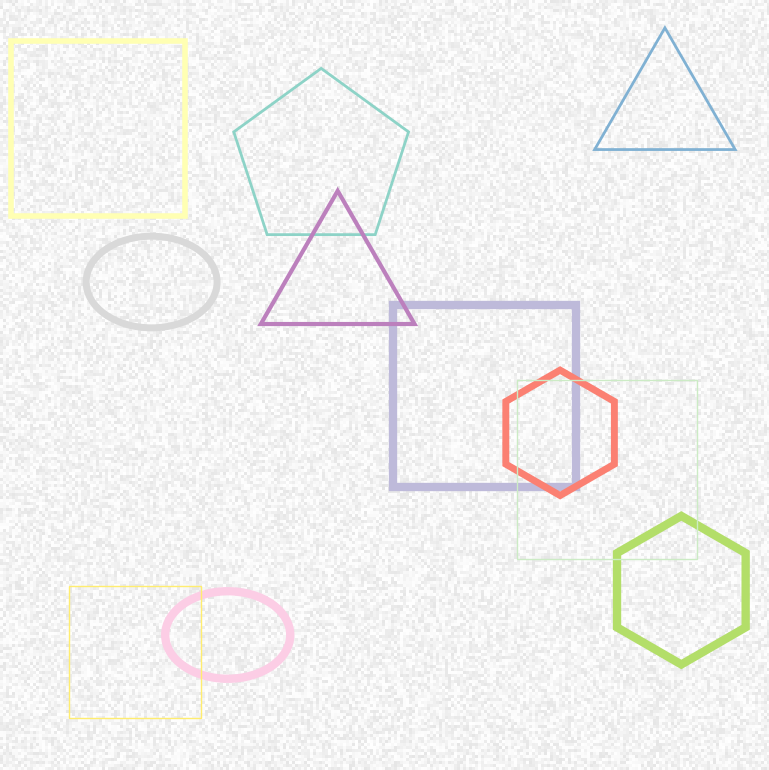[{"shape": "pentagon", "thickness": 1, "radius": 0.6, "center": [0.417, 0.792]}, {"shape": "square", "thickness": 2, "radius": 0.57, "center": [0.127, 0.833]}, {"shape": "square", "thickness": 3, "radius": 0.59, "center": [0.629, 0.486]}, {"shape": "hexagon", "thickness": 2.5, "radius": 0.41, "center": [0.727, 0.438]}, {"shape": "triangle", "thickness": 1, "radius": 0.53, "center": [0.864, 0.858]}, {"shape": "hexagon", "thickness": 3, "radius": 0.48, "center": [0.885, 0.233]}, {"shape": "oval", "thickness": 3, "radius": 0.41, "center": [0.296, 0.175]}, {"shape": "oval", "thickness": 2.5, "radius": 0.43, "center": [0.197, 0.634]}, {"shape": "triangle", "thickness": 1.5, "radius": 0.58, "center": [0.439, 0.637]}, {"shape": "square", "thickness": 0.5, "radius": 0.58, "center": [0.788, 0.39]}, {"shape": "square", "thickness": 0.5, "radius": 0.43, "center": [0.176, 0.154]}]